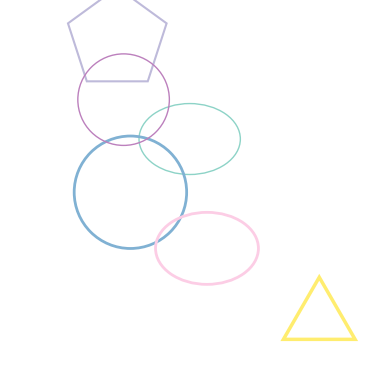[{"shape": "oval", "thickness": 1, "radius": 0.66, "center": [0.493, 0.639]}, {"shape": "pentagon", "thickness": 1.5, "radius": 0.67, "center": [0.305, 0.898]}, {"shape": "circle", "thickness": 2, "radius": 0.73, "center": [0.339, 0.501]}, {"shape": "oval", "thickness": 2, "radius": 0.67, "center": [0.538, 0.355]}, {"shape": "circle", "thickness": 1, "radius": 0.59, "center": [0.321, 0.741]}, {"shape": "triangle", "thickness": 2.5, "radius": 0.54, "center": [0.829, 0.172]}]